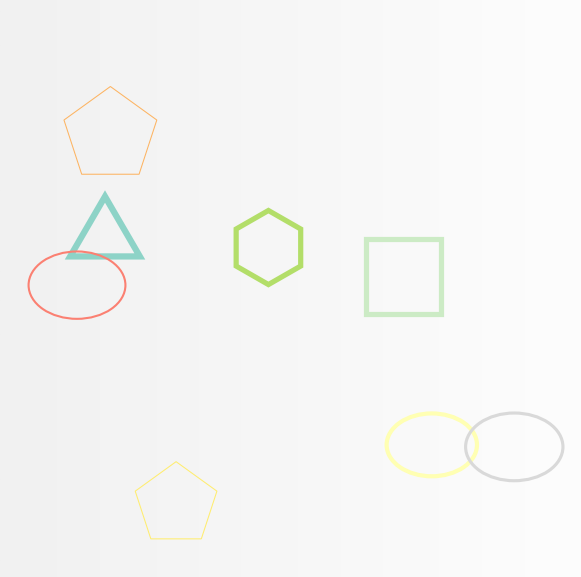[{"shape": "triangle", "thickness": 3, "radius": 0.35, "center": [0.181, 0.59]}, {"shape": "oval", "thickness": 2, "radius": 0.39, "center": [0.743, 0.229]}, {"shape": "oval", "thickness": 1, "radius": 0.42, "center": [0.132, 0.505]}, {"shape": "pentagon", "thickness": 0.5, "radius": 0.42, "center": [0.19, 0.765]}, {"shape": "hexagon", "thickness": 2.5, "radius": 0.32, "center": [0.462, 0.571]}, {"shape": "oval", "thickness": 1.5, "radius": 0.42, "center": [0.885, 0.225]}, {"shape": "square", "thickness": 2.5, "radius": 0.32, "center": [0.694, 0.52]}, {"shape": "pentagon", "thickness": 0.5, "radius": 0.37, "center": [0.303, 0.126]}]